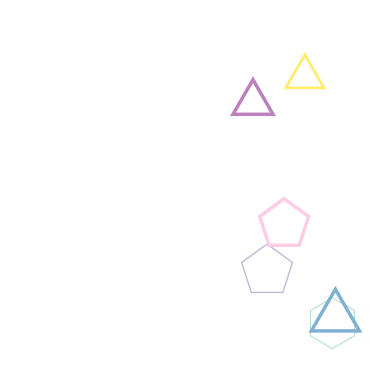[{"shape": "hexagon", "thickness": 0.5, "radius": 0.33, "center": [0.863, 0.161]}, {"shape": "pentagon", "thickness": 1, "radius": 0.35, "center": [0.694, 0.297]}, {"shape": "triangle", "thickness": 2.5, "radius": 0.36, "center": [0.871, 0.177]}, {"shape": "pentagon", "thickness": 2.5, "radius": 0.33, "center": [0.738, 0.417]}, {"shape": "triangle", "thickness": 2.5, "radius": 0.3, "center": [0.657, 0.733]}, {"shape": "triangle", "thickness": 2, "radius": 0.29, "center": [0.792, 0.8]}]